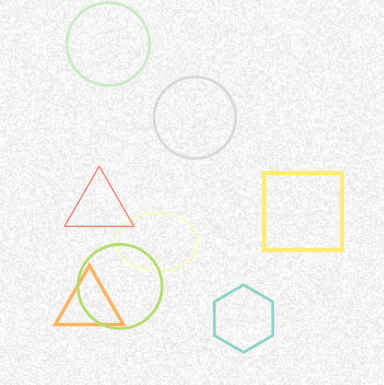[{"shape": "hexagon", "thickness": 2, "radius": 0.44, "center": [0.633, 0.172]}, {"shape": "oval", "thickness": 1, "radius": 0.54, "center": [0.408, 0.372]}, {"shape": "triangle", "thickness": 1, "radius": 0.52, "center": [0.258, 0.464]}, {"shape": "triangle", "thickness": 2.5, "radius": 0.51, "center": [0.232, 0.208]}, {"shape": "circle", "thickness": 2, "radius": 0.55, "center": [0.312, 0.256]}, {"shape": "circle", "thickness": 2, "radius": 0.53, "center": [0.506, 0.694]}, {"shape": "circle", "thickness": 2, "radius": 0.54, "center": [0.281, 0.886]}, {"shape": "square", "thickness": 3, "radius": 0.5, "center": [0.788, 0.451]}]